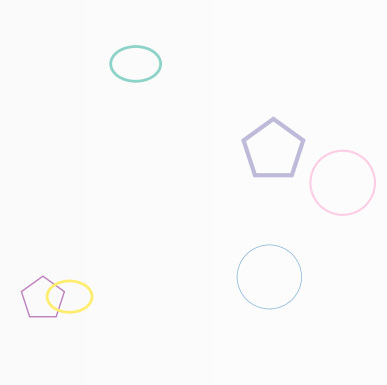[{"shape": "oval", "thickness": 2, "radius": 0.32, "center": [0.35, 0.834]}, {"shape": "pentagon", "thickness": 3, "radius": 0.4, "center": [0.706, 0.61]}, {"shape": "circle", "thickness": 0.5, "radius": 0.42, "center": [0.695, 0.281]}, {"shape": "circle", "thickness": 1.5, "radius": 0.42, "center": [0.884, 0.525]}, {"shape": "pentagon", "thickness": 1, "radius": 0.29, "center": [0.111, 0.224]}, {"shape": "oval", "thickness": 2, "radius": 0.29, "center": [0.18, 0.229]}]